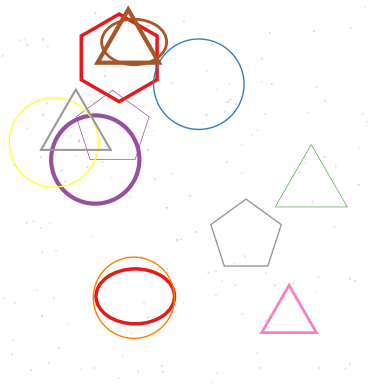[{"shape": "hexagon", "thickness": 2.5, "radius": 0.57, "center": [0.31, 0.85]}, {"shape": "oval", "thickness": 2.5, "radius": 0.51, "center": [0.351, 0.23]}, {"shape": "circle", "thickness": 1, "radius": 0.59, "center": [0.516, 0.781]}, {"shape": "triangle", "thickness": 0.5, "radius": 0.54, "center": [0.808, 0.517]}, {"shape": "pentagon", "thickness": 0.5, "radius": 0.5, "center": [0.292, 0.666]}, {"shape": "circle", "thickness": 3, "radius": 0.57, "center": [0.247, 0.586]}, {"shape": "circle", "thickness": 1, "radius": 0.53, "center": [0.348, 0.227]}, {"shape": "circle", "thickness": 1, "radius": 0.58, "center": [0.14, 0.63]}, {"shape": "oval", "thickness": 2, "radius": 0.42, "center": [0.348, 0.891]}, {"shape": "triangle", "thickness": 3, "radius": 0.46, "center": [0.333, 0.883]}, {"shape": "triangle", "thickness": 2, "radius": 0.41, "center": [0.751, 0.177]}, {"shape": "pentagon", "thickness": 1, "radius": 0.48, "center": [0.639, 0.387]}, {"shape": "triangle", "thickness": 1.5, "radius": 0.52, "center": [0.197, 0.663]}]